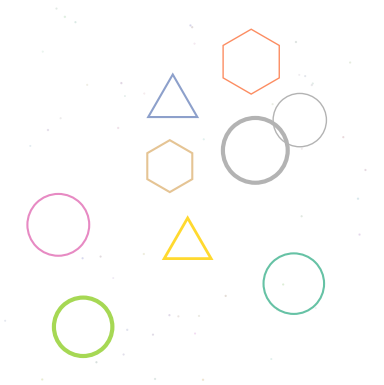[{"shape": "circle", "thickness": 1.5, "radius": 0.39, "center": [0.763, 0.263]}, {"shape": "hexagon", "thickness": 1, "radius": 0.42, "center": [0.652, 0.84]}, {"shape": "triangle", "thickness": 1.5, "radius": 0.37, "center": [0.449, 0.733]}, {"shape": "circle", "thickness": 1.5, "radius": 0.4, "center": [0.151, 0.416]}, {"shape": "circle", "thickness": 3, "radius": 0.38, "center": [0.216, 0.151]}, {"shape": "triangle", "thickness": 2, "radius": 0.35, "center": [0.487, 0.363]}, {"shape": "hexagon", "thickness": 1.5, "radius": 0.34, "center": [0.441, 0.568]}, {"shape": "circle", "thickness": 3, "radius": 0.42, "center": [0.663, 0.609]}, {"shape": "circle", "thickness": 1, "radius": 0.35, "center": [0.779, 0.688]}]